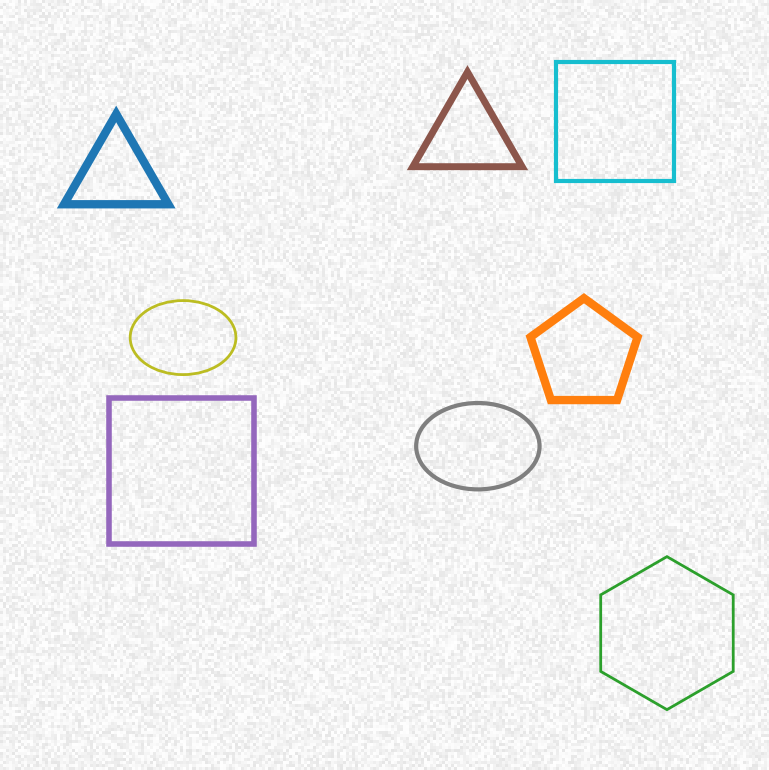[{"shape": "triangle", "thickness": 3, "radius": 0.39, "center": [0.151, 0.774]}, {"shape": "pentagon", "thickness": 3, "radius": 0.37, "center": [0.758, 0.54]}, {"shape": "hexagon", "thickness": 1, "radius": 0.5, "center": [0.866, 0.178]}, {"shape": "square", "thickness": 2, "radius": 0.47, "center": [0.236, 0.389]}, {"shape": "triangle", "thickness": 2.5, "radius": 0.41, "center": [0.607, 0.824]}, {"shape": "oval", "thickness": 1.5, "radius": 0.4, "center": [0.621, 0.421]}, {"shape": "oval", "thickness": 1, "radius": 0.34, "center": [0.238, 0.562]}, {"shape": "square", "thickness": 1.5, "radius": 0.38, "center": [0.799, 0.842]}]